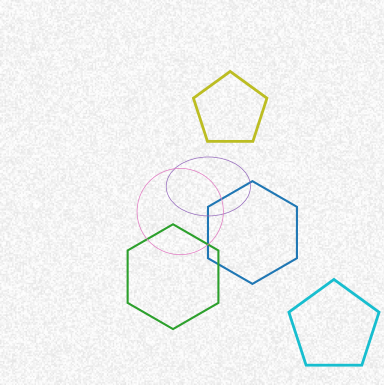[{"shape": "hexagon", "thickness": 1.5, "radius": 0.67, "center": [0.656, 0.396]}, {"shape": "hexagon", "thickness": 1.5, "radius": 0.68, "center": [0.449, 0.281]}, {"shape": "oval", "thickness": 0.5, "radius": 0.55, "center": [0.541, 0.516]}, {"shape": "circle", "thickness": 0.5, "radius": 0.56, "center": [0.468, 0.451]}, {"shape": "pentagon", "thickness": 2, "radius": 0.5, "center": [0.598, 0.714]}, {"shape": "pentagon", "thickness": 2, "radius": 0.62, "center": [0.867, 0.151]}]